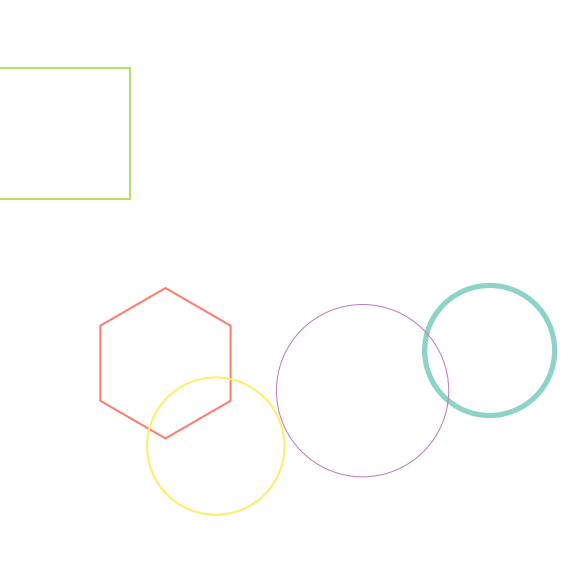[{"shape": "circle", "thickness": 2.5, "radius": 0.56, "center": [0.848, 0.392]}, {"shape": "hexagon", "thickness": 1, "radius": 0.65, "center": [0.287, 0.37]}, {"shape": "square", "thickness": 1, "radius": 0.57, "center": [0.112, 0.768]}, {"shape": "circle", "thickness": 0.5, "radius": 0.75, "center": [0.628, 0.323]}, {"shape": "circle", "thickness": 1, "radius": 0.59, "center": [0.374, 0.227]}]